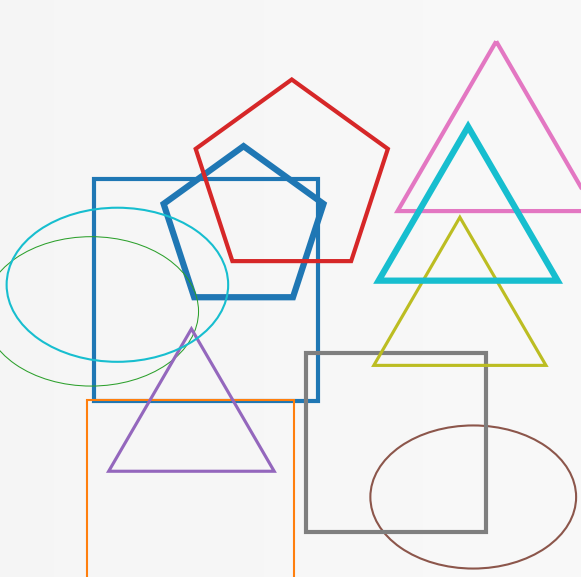[{"shape": "pentagon", "thickness": 3, "radius": 0.72, "center": [0.419, 0.601]}, {"shape": "square", "thickness": 2, "radius": 0.96, "center": [0.355, 0.497]}, {"shape": "square", "thickness": 1, "radius": 0.89, "center": [0.327, 0.128]}, {"shape": "oval", "thickness": 0.5, "radius": 0.92, "center": [0.157, 0.46]}, {"shape": "pentagon", "thickness": 2, "radius": 0.87, "center": [0.502, 0.688]}, {"shape": "triangle", "thickness": 1.5, "radius": 0.82, "center": [0.329, 0.265]}, {"shape": "oval", "thickness": 1, "radius": 0.88, "center": [0.814, 0.139]}, {"shape": "triangle", "thickness": 2, "radius": 0.98, "center": [0.854, 0.732]}, {"shape": "square", "thickness": 2, "radius": 0.78, "center": [0.682, 0.232]}, {"shape": "triangle", "thickness": 1.5, "radius": 0.85, "center": [0.791, 0.452]}, {"shape": "triangle", "thickness": 3, "radius": 0.89, "center": [0.805, 0.602]}, {"shape": "oval", "thickness": 1, "radius": 0.95, "center": [0.202, 0.506]}]